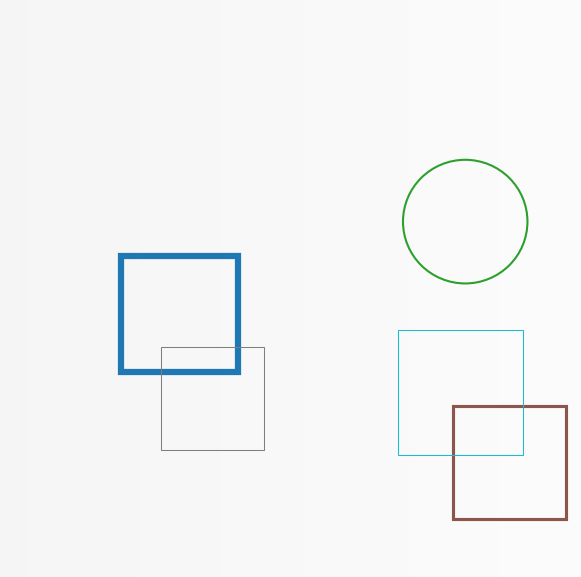[{"shape": "square", "thickness": 3, "radius": 0.5, "center": [0.309, 0.455]}, {"shape": "circle", "thickness": 1, "radius": 0.54, "center": [0.8, 0.615]}, {"shape": "square", "thickness": 1.5, "radius": 0.49, "center": [0.876, 0.198]}, {"shape": "square", "thickness": 0.5, "radius": 0.45, "center": [0.365, 0.309]}, {"shape": "square", "thickness": 0.5, "radius": 0.54, "center": [0.793, 0.319]}]